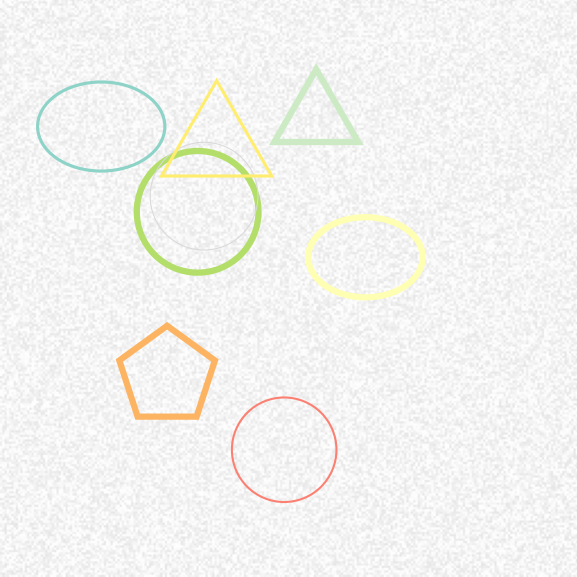[{"shape": "oval", "thickness": 1.5, "radius": 0.55, "center": [0.175, 0.78]}, {"shape": "oval", "thickness": 3, "radius": 0.5, "center": [0.633, 0.554]}, {"shape": "circle", "thickness": 1, "radius": 0.45, "center": [0.492, 0.22]}, {"shape": "pentagon", "thickness": 3, "radius": 0.43, "center": [0.289, 0.348]}, {"shape": "circle", "thickness": 3, "radius": 0.53, "center": [0.342, 0.632]}, {"shape": "circle", "thickness": 0.5, "radius": 0.47, "center": [0.353, 0.659]}, {"shape": "triangle", "thickness": 3, "radius": 0.42, "center": [0.548, 0.795]}, {"shape": "triangle", "thickness": 1.5, "radius": 0.55, "center": [0.375, 0.749]}]